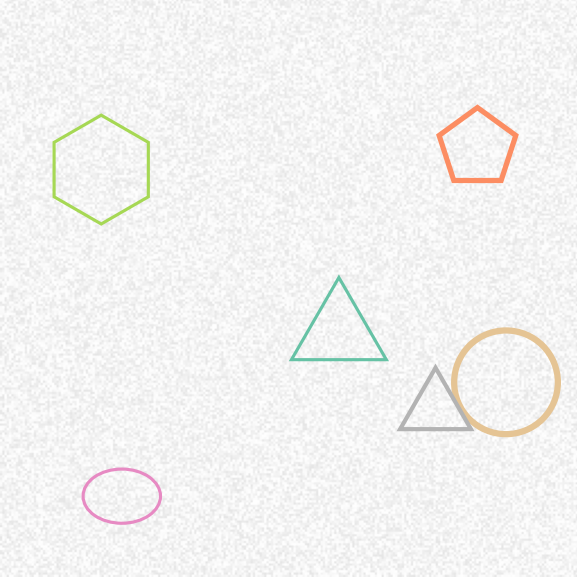[{"shape": "triangle", "thickness": 1.5, "radius": 0.47, "center": [0.587, 0.424]}, {"shape": "pentagon", "thickness": 2.5, "radius": 0.35, "center": [0.827, 0.743]}, {"shape": "oval", "thickness": 1.5, "radius": 0.34, "center": [0.211, 0.14]}, {"shape": "hexagon", "thickness": 1.5, "radius": 0.47, "center": [0.175, 0.706]}, {"shape": "circle", "thickness": 3, "radius": 0.45, "center": [0.876, 0.337]}, {"shape": "triangle", "thickness": 2, "radius": 0.35, "center": [0.754, 0.291]}]